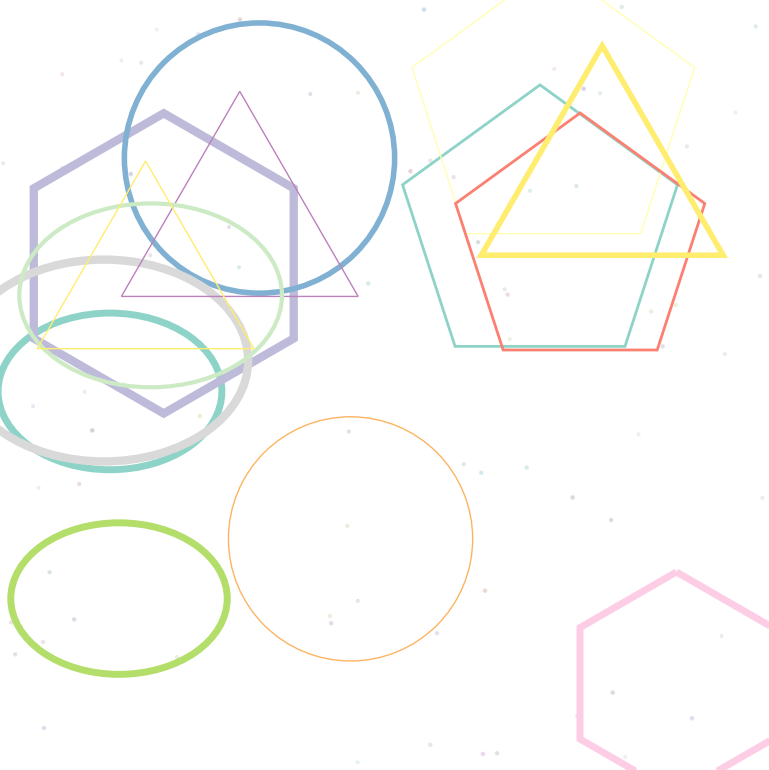[{"shape": "pentagon", "thickness": 1, "radius": 0.94, "center": [0.701, 0.702]}, {"shape": "oval", "thickness": 2.5, "radius": 0.73, "center": [0.143, 0.492]}, {"shape": "pentagon", "thickness": 0.5, "radius": 0.97, "center": [0.718, 0.853]}, {"shape": "hexagon", "thickness": 3, "radius": 0.97, "center": [0.213, 0.658]}, {"shape": "pentagon", "thickness": 1, "radius": 0.85, "center": [0.753, 0.683]}, {"shape": "circle", "thickness": 2, "radius": 0.88, "center": [0.337, 0.795]}, {"shape": "circle", "thickness": 0.5, "radius": 0.79, "center": [0.455, 0.3]}, {"shape": "oval", "thickness": 2.5, "radius": 0.7, "center": [0.155, 0.223]}, {"shape": "hexagon", "thickness": 2.5, "radius": 0.72, "center": [0.878, 0.113]}, {"shape": "oval", "thickness": 3, "radius": 0.94, "center": [0.135, 0.532]}, {"shape": "triangle", "thickness": 0.5, "radius": 0.89, "center": [0.311, 0.704]}, {"shape": "oval", "thickness": 1.5, "radius": 0.85, "center": [0.196, 0.616]}, {"shape": "triangle", "thickness": 2, "radius": 0.91, "center": [0.782, 0.759]}, {"shape": "triangle", "thickness": 0.5, "radius": 0.81, "center": [0.189, 0.628]}]